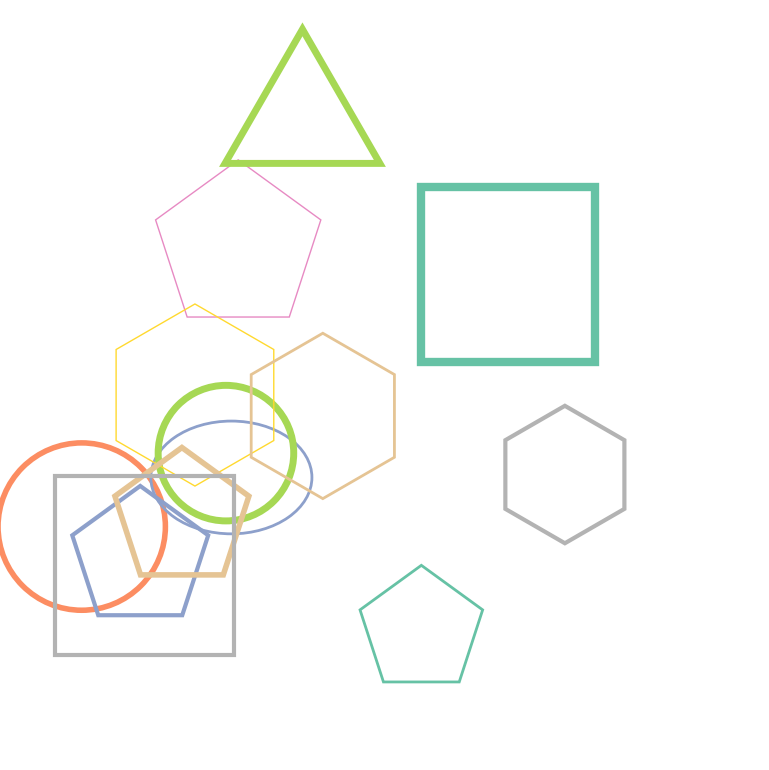[{"shape": "square", "thickness": 3, "radius": 0.57, "center": [0.66, 0.644]}, {"shape": "pentagon", "thickness": 1, "radius": 0.42, "center": [0.547, 0.182]}, {"shape": "circle", "thickness": 2, "radius": 0.54, "center": [0.106, 0.316]}, {"shape": "pentagon", "thickness": 1.5, "radius": 0.46, "center": [0.182, 0.276]}, {"shape": "oval", "thickness": 1, "radius": 0.52, "center": [0.3, 0.38]}, {"shape": "pentagon", "thickness": 0.5, "radius": 0.56, "center": [0.309, 0.68]}, {"shape": "triangle", "thickness": 2.5, "radius": 0.58, "center": [0.393, 0.846]}, {"shape": "circle", "thickness": 2.5, "radius": 0.44, "center": [0.293, 0.412]}, {"shape": "hexagon", "thickness": 0.5, "radius": 0.59, "center": [0.253, 0.487]}, {"shape": "hexagon", "thickness": 1, "radius": 0.54, "center": [0.419, 0.46]}, {"shape": "pentagon", "thickness": 2, "radius": 0.46, "center": [0.236, 0.327]}, {"shape": "hexagon", "thickness": 1.5, "radius": 0.45, "center": [0.734, 0.384]}, {"shape": "square", "thickness": 1.5, "radius": 0.58, "center": [0.188, 0.266]}]